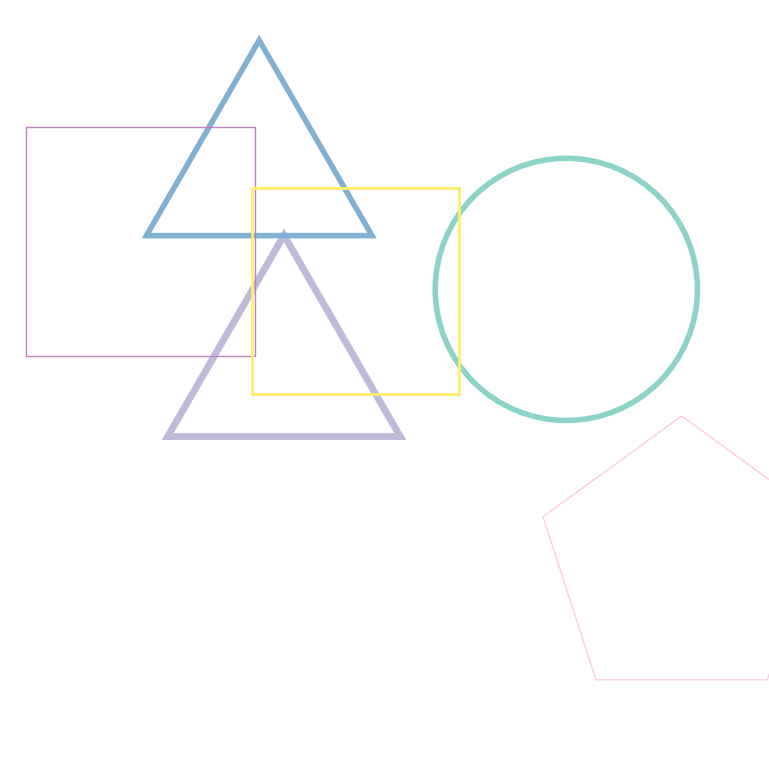[{"shape": "circle", "thickness": 2, "radius": 0.85, "center": [0.735, 0.624]}, {"shape": "triangle", "thickness": 2.5, "radius": 0.87, "center": [0.369, 0.52]}, {"shape": "triangle", "thickness": 2, "radius": 0.85, "center": [0.337, 0.779]}, {"shape": "pentagon", "thickness": 0.5, "radius": 0.95, "center": [0.885, 0.27]}, {"shape": "square", "thickness": 0.5, "radius": 0.74, "center": [0.183, 0.686]}, {"shape": "square", "thickness": 1, "radius": 0.67, "center": [0.461, 0.622]}]